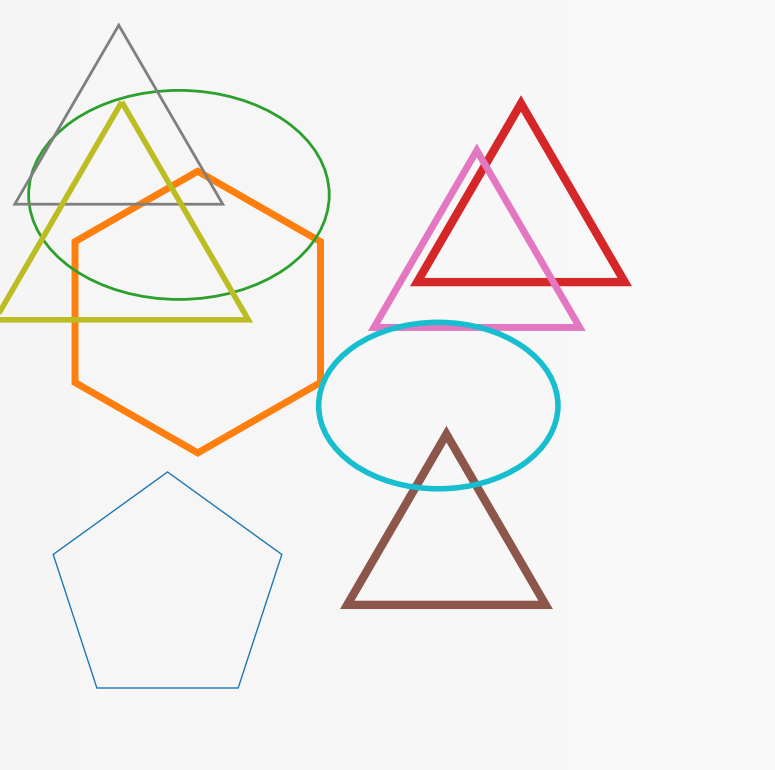[{"shape": "pentagon", "thickness": 0.5, "radius": 0.78, "center": [0.216, 0.232]}, {"shape": "hexagon", "thickness": 2.5, "radius": 0.91, "center": [0.255, 0.595]}, {"shape": "oval", "thickness": 1, "radius": 0.97, "center": [0.231, 0.747]}, {"shape": "triangle", "thickness": 3, "radius": 0.77, "center": [0.672, 0.711]}, {"shape": "triangle", "thickness": 3, "radius": 0.74, "center": [0.576, 0.288]}, {"shape": "triangle", "thickness": 2.5, "radius": 0.77, "center": [0.615, 0.651]}, {"shape": "triangle", "thickness": 1, "radius": 0.77, "center": [0.153, 0.812]}, {"shape": "triangle", "thickness": 2, "radius": 0.94, "center": [0.157, 0.679]}, {"shape": "oval", "thickness": 2, "radius": 0.77, "center": [0.566, 0.473]}]